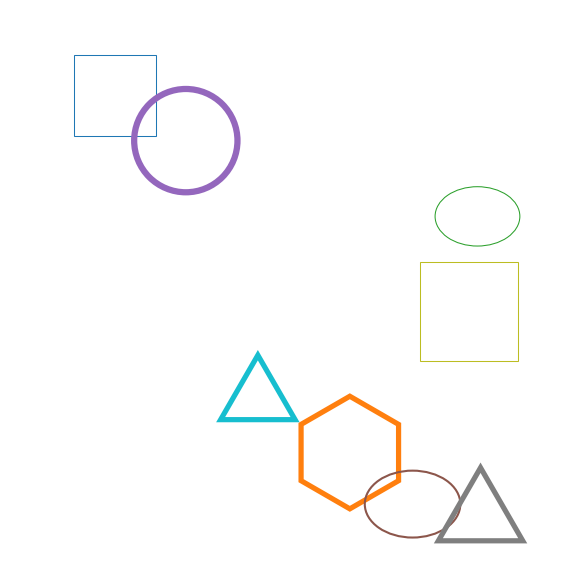[{"shape": "square", "thickness": 0.5, "radius": 0.35, "center": [0.199, 0.834]}, {"shape": "hexagon", "thickness": 2.5, "radius": 0.49, "center": [0.606, 0.216]}, {"shape": "oval", "thickness": 0.5, "radius": 0.37, "center": [0.827, 0.624]}, {"shape": "circle", "thickness": 3, "radius": 0.45, "center": [0.322, 0.756]}, {"shape": "oval", "thickness": 1, "radius": 0.41, "center": [0.714, 0.126]}, {"shape": "triangle", "thickness": 2.5, "radius": 0.42, "center": [0.832, 0.105]}, {"shape": "square", "thickness": 0.5, "radius": 0.43, "center": [0.812, 0.459]}, {"shape": "triangle", "thickness": 2.5, "radius": 0.37, "center": [0.447, 0.31]}]